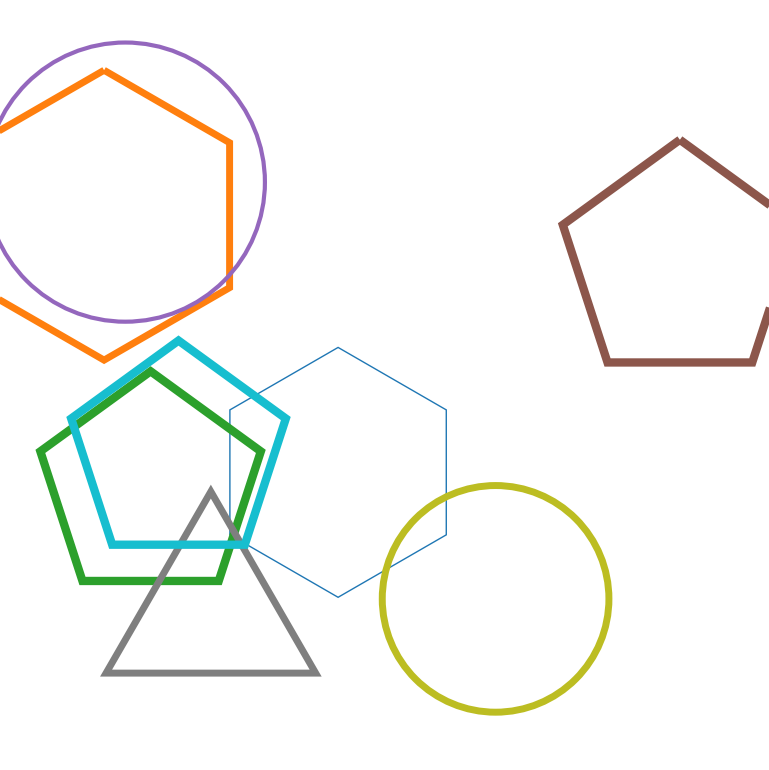[{"shape": "hexagon", "thickness": 0.5, "radius": 0.81, "center": [0.439, 0.387]}, {"shape": "hexagon", "thickness": 2.5, "radius": 0.94, "center": [0.135, 0.721]}, {"shape": "pentagon", "thickness": 3, "radius": 0.75, "center": [0.196, 0.367]}, {"shape": "circle", "thickness": 1.5, "radius": 0.91, "center": [0.163, 0.763]}, {"shape": "pentagon", "thickness": 3, "radius": 0.8, "center": [0.883, 0.659]}, {"shape": "triangle", "thickness": 2.5, "radius": 0.79, "center": [0.274, 0.204]}, {"shape": "circle", "thickness": 2.5, "radius": 0.74, "center": [0.644, 0.222]}, {"shape": "pentagon", "thickness": 3, "radius": 0.73, "center": [0.232, 0.411]}]